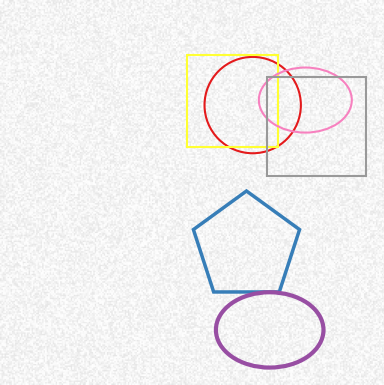[{"shape": "circle", "thickness": 1.5, "radius": 0.63, "center": [0.656, 0.727]}, {"shape": "pentagon", "thickness": 2.5, "radius": 0.72, "center": [0.64, 0.359]}, {"shape": "oval", "thickness": 3, "radius": 0.7, "center": [0.701, 0.143]}, {"shape": "square", "thickness": 1.5, "radius": 0.59, "center": [0.604, 0.737]}, {"shape": "oval", "thickness": 1.5, "radius": 0.6, "center": [0.793, 0.74]}, {"shape": "square", "thickness": 1.5, "radius": 0.65, "center": [0.822, 0.672]}]